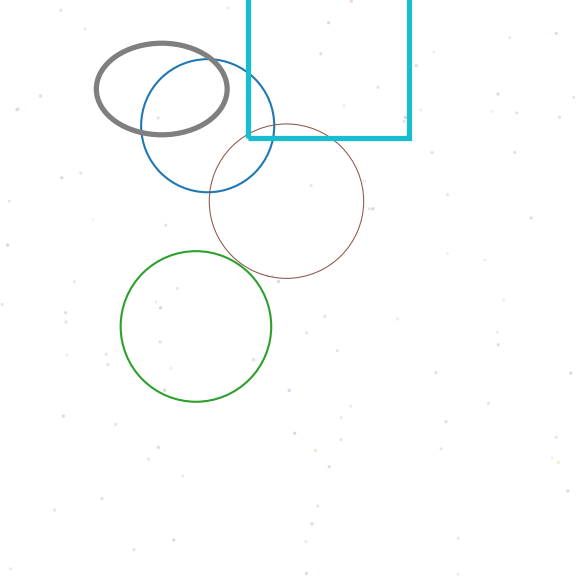[{"shape": "circle", "thickness": 1, "radius": 0.58, "center": [0.36, 0.781]}, {"shape": "circle", "thickness": 1, "radius": 0.65, "center": [0.339, 0.434]}, {"shape": "circle", "thickness": 0.5, "radius": 0.67, "center": [0.496, 0.651]}, {"shape": "oval", "thickness": 2.5, "radius": 0.57, "center": [0.28, 0.845]}, {"shape": "square", "thickness": 2.5, "radius": 0.7, "center": [0.569, 0.899]}]